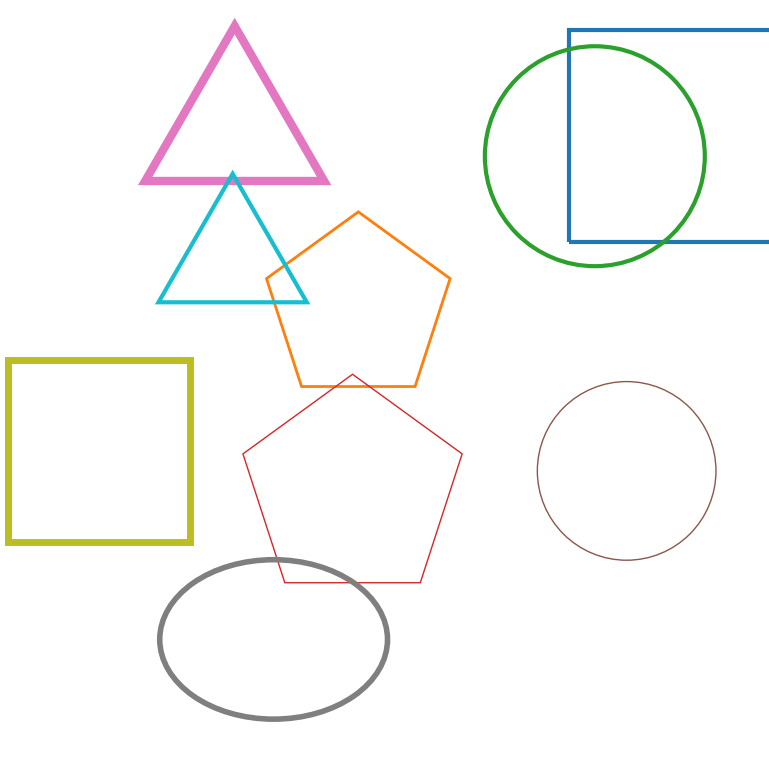[{"shape": "square", "thickness": 1.5, "radius": 0.69, "center": [0.877, 0.824]}, {"shape": "pentagon", "thickness": 1, "radius": 0.63, "center": [0.465, 0.599]}, {"shape": "circle", "thickness": 1.5, "radius": 0.71, "center": [0.773, 0.797]}, {"shape": "pentagon", "thickness": 0.5, "radius": 0.75, "center": [0.458, 0.364]}, {"shape": "circle", "thickness": 0.5, "radius": 0.58, "center": [0.814, 0.388]}, {"shape": "triangle", "thickness": 3, "radius": 0.67, "center": [0.305, 0.832]}, {"shape": "oval", "thickness": 2, "radius": 0.74, "center": [0.355, 0.17]}, {"shape": "square", "thickness": 2.5, "radius": 0.59, "center": [0.129, 0.414]}, {"shape": "triangle", "thickness": 1.5, "radius": 0.56, "center": [0.302, 0.663]}]